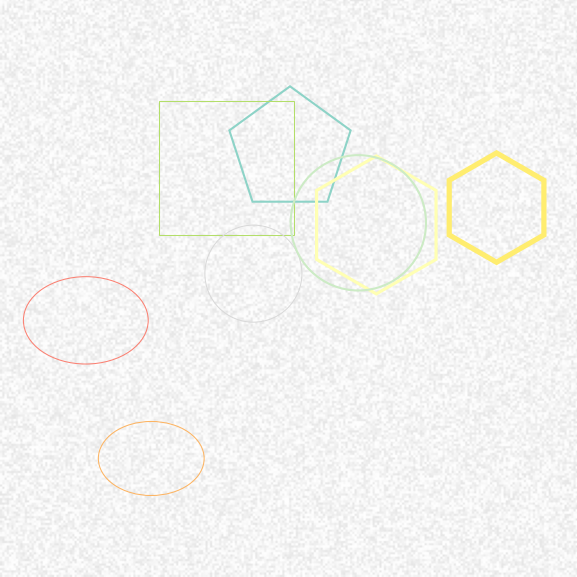[{"shape": "pentagon", "thickness": 1, "radius": 0.55, "center": [0.502, 0.739]}, {"shape": "hexagon", "thickness": 1.5, "radius": 0.6, "center": [0.652, 0.61]}, {"shape": "oval", "thickness": 0.5, "radius": 0.54, "center": [0.149, 0.444]}, {"shape": "oval", "thickness": 0.5, "radius": 0.46, "center": [0.262, 0.205]}, {"shape": "square", "thickness": 0.5, "radius": 0.58, "center": [0.392, 0.709]}, {"shape": "circle", "thickness": 0.5, "radius": 0.42, "center": [0.439, 0.525]}, {"shape": "circle", "thickness": 1, "radius": 0.59, "center": [0.621, 0.613]}, {"shape": "hexagon", "thickness": 2.5, "radius": 0.47, "center": [0.86, 0.64]}]